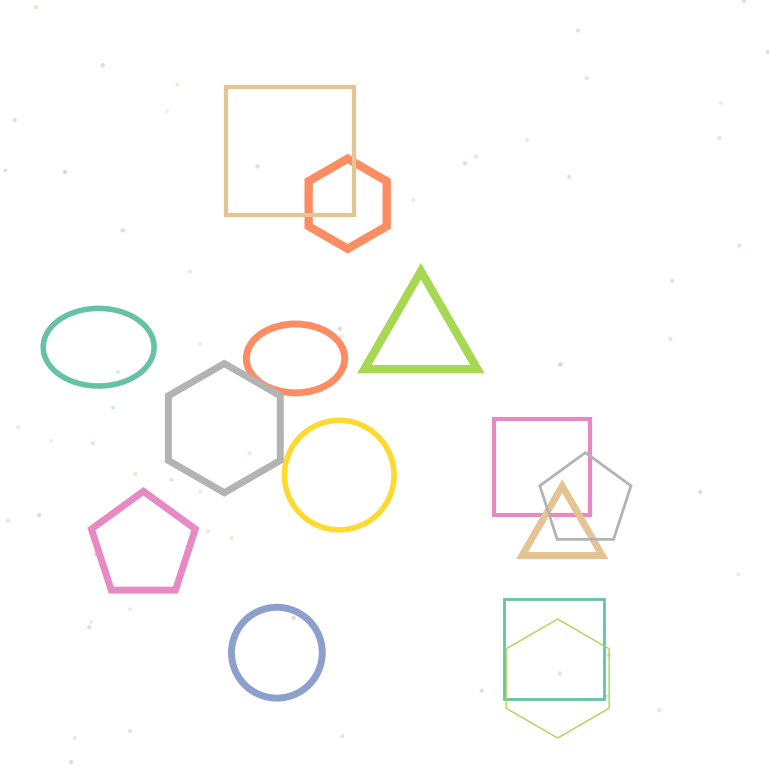[{"shape": "oval", "thickness": 2, "radius": 0.36, "center": [0.128, 0.549]}, {"shape": "square", "thickness": 1, "radius": 0.32, "center": [0.719, 0.157]}, {"shape": "hexagon", "thickness": 3, "radius": 0.29, "center": [0.452, 0.735]}, {"shape": "oval", "thickness": 2.5, "radius": 0.32, "center": [0.384, 0.535]}, {"shape": "circle", "thickness": 2.5, "radius": 0.29, "center": [0.36, 0.152]}, {"shape": "square", "thickness": 1.5, "radius": 0.31, "center": [0.704, 0.393]}, {"shape": "pentagon", "thickness": 2.5, "radius": 0.35, "center": [0.186, 0.291]}, {"shape": "triangle", "thickness": 3, "radius": 0.42, "center": [0.547, 0.563]}, {"shape": "hexagon", "thickness": 0.5, "radius": 0.39, "center": [0.724, 0.119]}, {"shape": "circle", "thickness": 2, "radius": 0.36, "center": [0.441, 0.383]}, {"shape": "triangle", "thickness": 2.5, "radius": 0.3, "center": [0.73, 0.309]}, {"shape": "square", "thickness": 1.5, "radius": 0.42, "center": [0.377, 0.804]}, {"shape": "pentagon", "thickness": 1, "radius": 0.31, "center": [0.76, 0.35]}, {"shape": "hexagon", "thickness": 2.5, "radius": 0.42, "center": [0.291, 0.444]}]